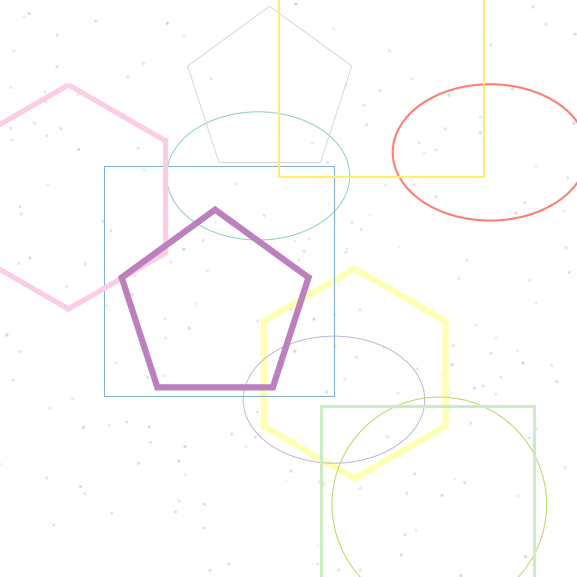[{"shape": "oval", "thickness": 0.5, "radius": 0.79, "center": [0.447, 0.695]}, {"shape": "hexagon", "thickness": 3, "radius": 0.91, "center": [0.614, 0.352]}, {"shape": "oval", "thickness": 0.5, "radius": 0.79, "center": [0.578, 0.307]}, {"shape": "oval", "thickness": 1, "radius": 0.84, "center": [0.849, 0.735]}, {"shape": "square", "thickness": 0.5, "radius": 0.99, "center": [0.379, 0.512]}, {"shape": "circle", "thickness": 0.5, "radius": 0.93, "center": [0.761, 0.126]}, {"shape": "hexagon", "thickness": 2.5, "radius": 0.97, "center": [0.119, 0.658]}, {"shape": "pentagon", "thickness": 0.5, "radius": 0.75, "center": [0.467, 0.839]}, {"shape": "pentagon", "thickness": 3, "radius": 0.85, "center": [0.372, 0.466]}, {"shape": "square", "thickness": 1.5, "radius": 0.92, "center": [0.74, 0.112]}, {"shape": "square", "thickness": 1, "radius": 0.89, "center": [0.661, 0.872]}]